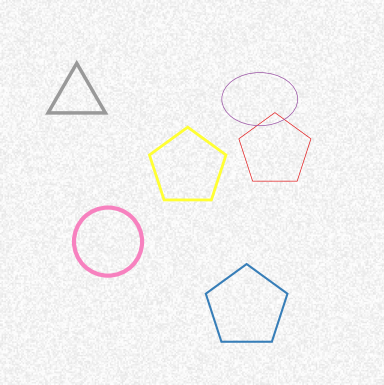[{"shape": "pentagon", "thickness": 0.5, "radius": 0.49, "center": [0.714, 0.609]}, {"shape": "pentagon", "thickness": 1.5, "radius": 0.56, "center": [0.641, 0.203]}, {"shape": "oval", "thickness": 0.5, "radius": 0.49, "center": [0.675, 0.742]}, {"shape": "pentagon", "thickness": 2, "radius": 0.52, "center": [0.488, 0.565]}, {"shape": "circle", "thickness": 3, "radius": 0.44, "center": [0.281, 0.372]}, {"shape": "triangle", "thickness": 2.5, "radius": 0.43, "center": [0.199, 0.75]}]